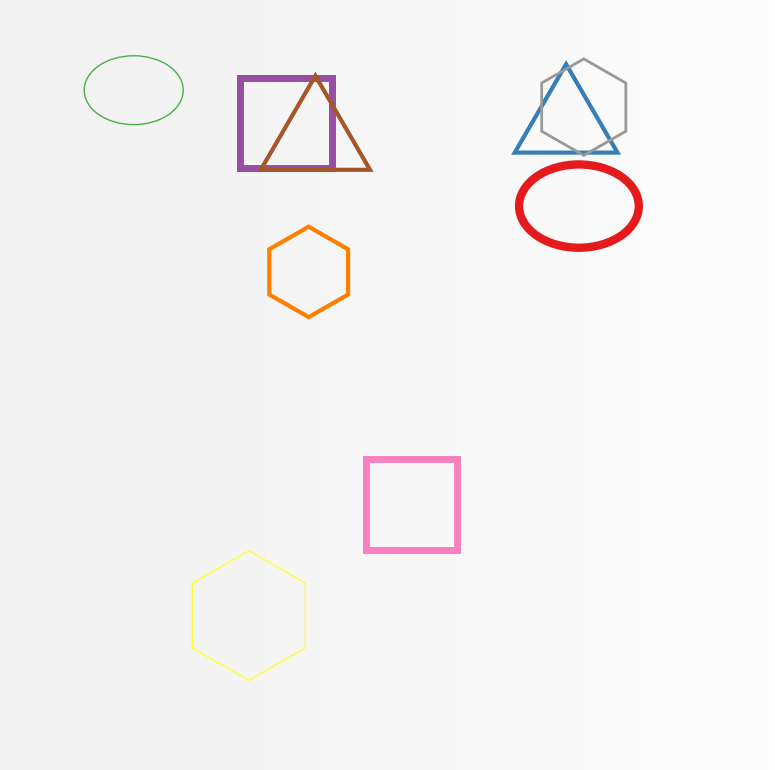[{"shape": "oval", "thickness": 3, "radius": 0.39, "center": [0.747, 0.732]}, {"shape": "triangle", "thickness": 1.5, "radius": 0.38, "center": [0.73, 0.84]}, {"shape": "oval", "thickness": 0.5, "radius": 0.32, "center": [0.173, 0.883]}, {"shape": "square", "thickness": 2.5, "radius": 0.29, "center": [0.369, 0.84]}, {"shape": "hexagon", "thickness": 1.5, "radius": 0.29, "center": [0.398, 0.647]}, {"shape": "hexagon", "thickness": 0.5, "radius": 0.42, "center": [0.321, 0.201]}, {"shape": "triangle", "thickness": 1.5, "radius": 0.41, "center": [0.407, 0.82]}, {"shape": "square", "thickness": 2.5, "radius": 0.29, "center": [0.531, 0.345]}, {"shape": "hexagon", "thickness": 1, "radius": 0.31, "center": [0.753, 0.861]}]